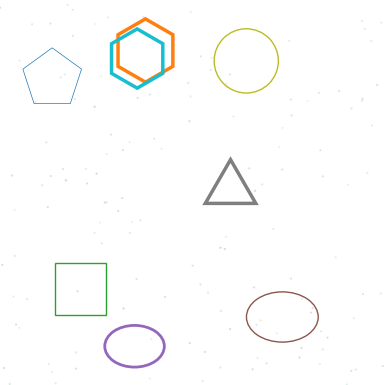[{"shape": "pentagon", "thickness": 0.5, "radius": 0.4, "center": [0.136, 0.796]}, {"shape": "hexagon", "thickness": 2.5, "radius": 0.41, "center": [0.378, 0.869]}, {"shape": "square", "thickness": 1, "radius": 0.34, "center": [0.209, 0.249]}, {"shape": "oval", "thickness": 2, "radius": 0.39, "center": [0.349, 0.101]}, {"shape": "oval", "thickness": 1, "radius": 0.47, "center": [0.733, 0.177]}, {"shape": "triangle", "thickness": 2.5, "radius": 0.38, "center": [0.599, 0.51]}, {"shape": "circle", "thickness": 1, "radius": 0.42, "center": [0.64, 0.842]}, {"shape": "hexagon", "thickness": 2.5, "radius": 0.38, "center": [0.356, 0.848]}]